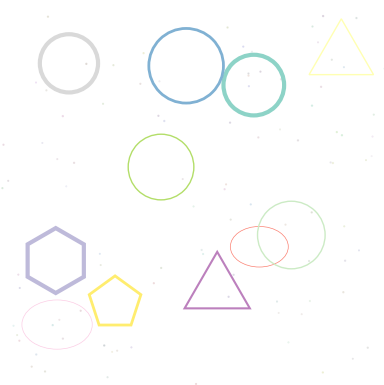[{"shape": "circle", "thickness": 3, "radius": 0.39, "center": [0.659, 0.779]}, {"shape": "triangle", "thickness": 1, "radius": 0.48, "center": [0.887, 0.854]}, {"shape": "hexagon", "thickness": 3, "radius": 0.42, "center": [0.145, 0.323]}, {"shape": "oval", "thickness": 0.5, "radius": 0.38, "center": [0.674, 0.359]}, {"shape": "circle", "thickness": 2, "radius": 0.48, "center": [0.483, 0.829]}, {"shape": "circle", "thickness": 1, "radius": 0.43, "center": [0.418, 0.566]}, {"shape": "oval", "thickness": 0.5, "radius": 0.46, "center": [0.148, 0.157]}, {"shape": "circle", "thickness": 3, "radius": 0.38, "center": [0.179, 0.835]}, {"shape": "triangle", "thickness": 1.5, "radius": 0.49, "center": [0.564, 0.248]}, {"shape": "circle", "thickness": 1, "radius": 0.44, "center": [0.757, 0.39]}, {"shape": "pentagon", "thickness": 2, "radius": 0.35, "center": [0.299, 0.213]}]